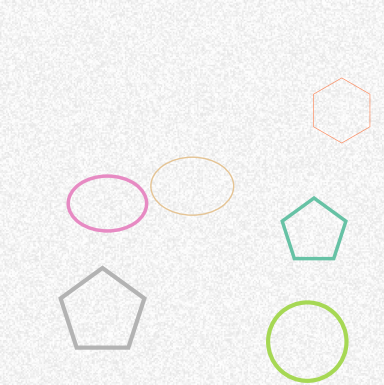[{"shape": "pentagon", "thickness": 2.5, "radius": 0.43, "center": [0.816, 0.399]}, {"shape": "hexagon", "thickness": 0.5, "radius": 0.42, "center": [0.888, 0.713]}, {"shape": "oval", "thickness": 2.5, "radius": 0.51, "center": [0.279, 0.471]}, {"shape": "circle", "thickness": 3, "radius": 0.51, "center": [0.798, 0.113]}, {"shape": "oval", "thickness": 1, "radius": 0.54, "center": [0.499, 0.516]}, {"shape": "pentagon", "thickness": 3, "radius": 0.57, "center": [0.266, 0.19]}]